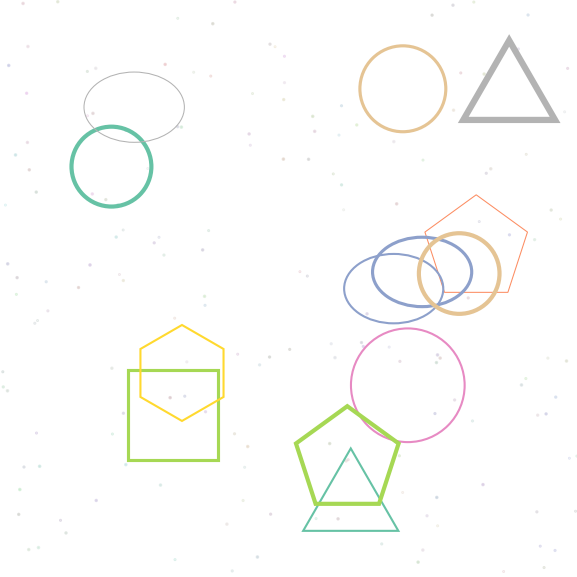[{"shape": "circle", "thickness": 2, "radius": 0.35, "center": [0.193, 0.711]}, {"shape": "triangle", "thickness": 1, "radius": 0.48, "center": [0.607, 0.127]}, {"shape": "pentagon", "thickness": 0.5, "radius": 0.47, "center": [0.825, 0.568]}, {"shape": "oval", "thickness": 1, "radius": 0.43, "center": [0.682, 0.499]}, {"shape": "oval", "thickness": 1.5, "radius": 0.43, "center": [0.731, 0.528]}, {"shape": "circle", "thickness": 1, "radius": 0.49, "center": [0.706, 0.332]}, {"shape": "pentagon", "thickness": 2, "radius": 0.47, "center": [0.601, 0.202]}, {"shape": "square", "thickness": 1.5, "radius": 0.39, "center": [0.3, 0.28]}, {"shape": "hexagon", "thickness": 1, "radius": 0.42, "center": [0.315, 0.353]}, {"shape": "circle", "thickness": 1.5, "radius": 0.37, "center": [0.698, 0.845]}, {"shape": "circle", "thickness": 2, "radius": 0.35, "center": [0.795, 0.525]}, {"shape": "triangle", "thickness": 3, "radius": 0.46, "center": [0.882, 0.837]}, {"shape": "oval", "thickness": 0.5, "radius": 0.43, "center": [0.232, 0.814]}]